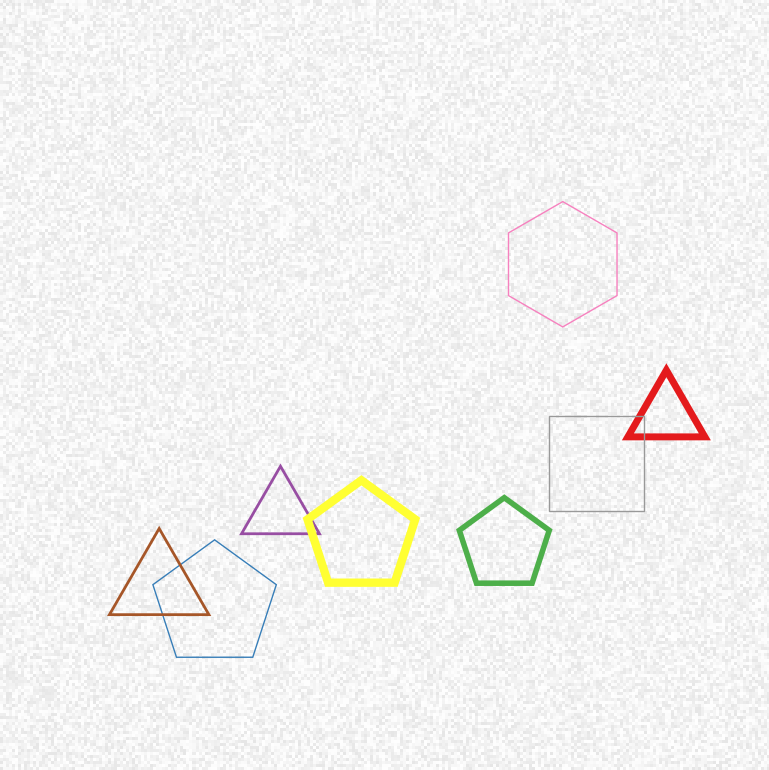[{"shape": "triangle", "thickness": 2.5, "radius": 0.29, "center": [0.865, 0.462]}, {"shape": "pentagon", "thickness": 0.5, "radius": 0.42, "center": [0.279, 0.215]}, {"shape": "pentagon", "thickness": 2, "radius": 0.31, "center": [0.655, 0.292]}, {"shape": "triangle", "thickness": 1, "radius": 0.29, "center": [0.364, 0.336]}, {"shape": "pentagon", "thickness": 3, "radius": 0.37, "center": [0.469, 0.303]}, {"shape": "triangle", "thickness": 1, "radius": 0.37, "center": [0.207, 0.239]}, {"shape": "hexagon", "thickness": 0.5, "radius": 0.41, "center": [0.731, 0.657]}, {"shape": "square", "thickness": 0.5, "radius": 0.31, "center": [0.775, 0.398]}]